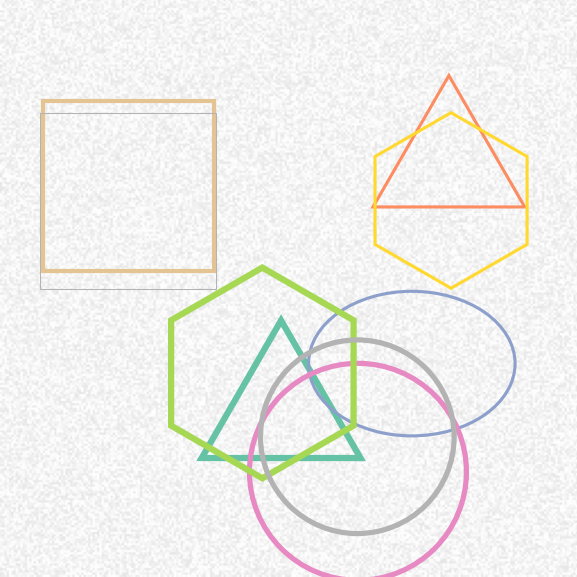[{"shape": "triangle", "thickness": 3, "radius": 0.79, "center": [0.487, 0.285]}, {"shape": "triangle", "thickness": 1.5, "radius": 0.76, "center": [0.777, 0.717]}, {"shape": "oval", "thickness": 1.5, "radius": 0.89, "center": [0.713, 0.37]}, {"shape": "circle", "thickness": 2.5, "radius": 0.94, "center": [0.62, 0.182]}, {"shape": "hexagon", "thickness": 3, "radius": 0.91, "center": [0.454, 0.353]}, {"shape": "hexagon", "thickness": 1.5, "radius": 0.76, "center": [0.781, 0.652]}, {"shape": "square", "thickness": 2, "radius": 0.74, "center": [0.223, 0.677]}, {"shape": "square", "thickness": 0.5, "radius": 0.76, "center": [0.222, 0.651]}, {"shape": "circle", "thickness": 2.5, "radius": 0.84, "center": [0.619, 0.243]}]